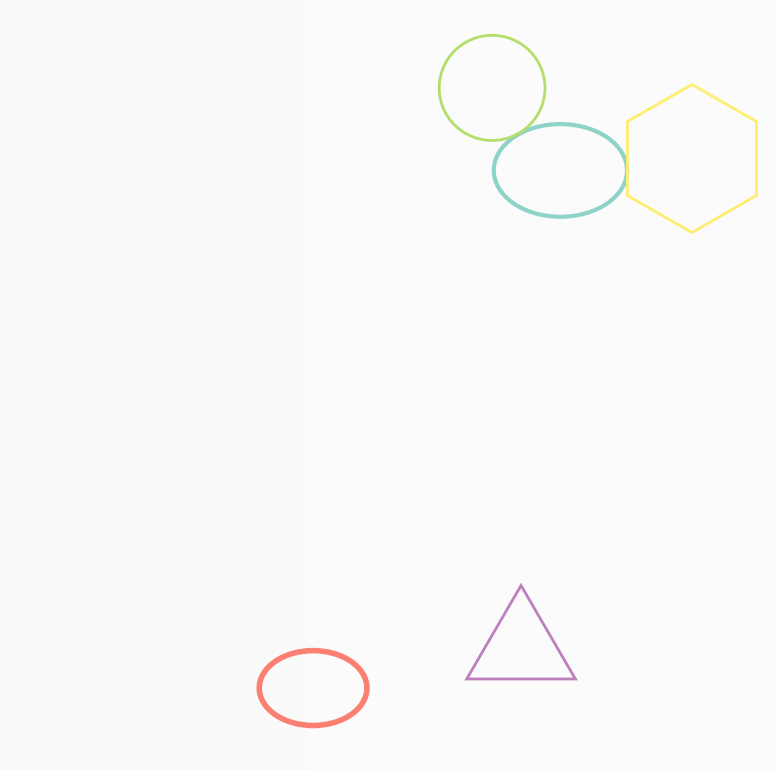[{"shape": "oval", "thickness": 1.5, "radius": 0.43, "center": [0.723, 0.779]}, {"shape": "oval", "thickness": 2, "radius": 0.35, "center": [0.404, 0.106]}, {"shape": "circle", "thickness": 1, "radius": 0.34, "center": [0.635, 0.886]}, {"shape": "triangle", "thickness": 1, "radius": 0.4, "center": [0.672, 0.159]}, {"shape": "hexagon", "thickness": 1, "radius": 0.48, "center": [0.893, 0.794]}]